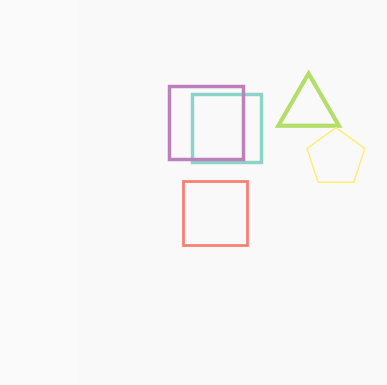[{"shape": "square", "thickness": 2.5, "radius": 0.44, "center": [0.584, 0.667]}, {"shape": "square", "thickness": 2, "radius": 0.41, "center": [0.555, 0.447]}, {"shape": "triangle", "thickness": 3, "radius": 0.45, "center": [0.796, 0.719]}, {"shape": "square", "thickness": 2.5, "radius": 0.48, "center": [0.531, 0.682]}, {"shape": "pentagon", "thickness": 1, "radius": 0.39, "center": [0.867, 0.59]}]